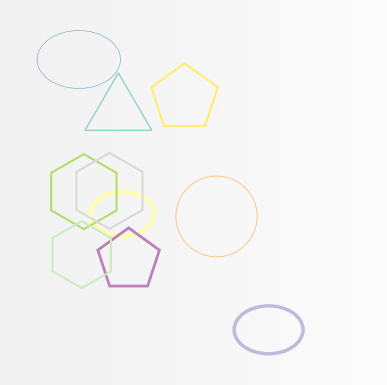[{"shape": "triangle", "thickness": 1, "radius": 0.5, "center": [0.305, 0.711]}, {"shape": "oval", "thickness": 3, "radius": 0.41, "center": [0.316, 0.444]}, {"shape": "oval", "thickness": 2.5, "radius": 0.44, "center": [0.693, 0.143]}, {"shape": "oval", "thickness": 0.5, "radius": 0.54, "center": [0.203, 0.845]}, {"shape": "circle", "thickness": 0.5, "radius": 0.52, "center": [0.559, 0.438]}, {"shape": "hexagon", "thickness": 1.5, "radius": 0.49, "center": [0.216, 0.502]}, {"shape": "hexagon", "thickness": 1.5, "radius": 0.49, "center": [0.283, 0.504]}, {"shape": "pentagon", "thickness": 2, "radius": 0.42, "center": [0.332, 0.325]}, {"shape": "hexagon", "thickness": 1.5, "radius": 0.44, "center": [0.211, 0.339]}, {"shape": "pentagon", "thickness": 1.5, "radius": 0.45, "center": [0.476, 0.746]}]